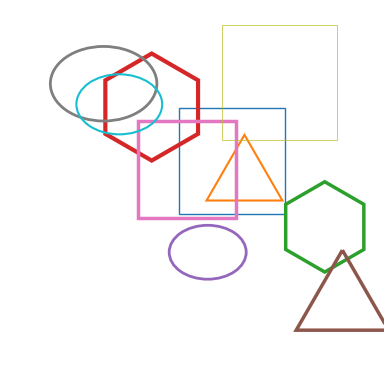[{"shape": "square", "thickness": 1, "radius": 0.69, "center": [0.603, 0.581]}, {"shape": "triangle", "thickness": 1.5, "radius": 0.57, "center": [0.635, 0.536]}, {"shape": "hexagon", "thickness": 2.5, "radius": 0.59, "center": [0.844, 0.411]}, {"shape": "hexagon", "thickness": 3, "radius": 0.7, "center": [0.394, 0.722]}, {"shape": "oval", "thickness": 2, "radius": 0.5, "center": [0.539, 0.345]}, {"shape": "triangle", "thickness": 2.5, "radius": 0.69, "center": [0.889, 0.212]}, {"shape": "square", "thickness": 2.5, "radius": 0.63, "center": [0.485, 0.559]}, {"shape": "oval", "thickness": 2, "radius": 0.69, "center": [0.269, 0.783]}, {"shape": "square", "thickness": 0.5, "radius": 0.75, "center": [0.726, 0.785]}, {"shape": "oval", "thickness": 1.5, "radius": 0.56, "center": [0.31, 0.729]}]